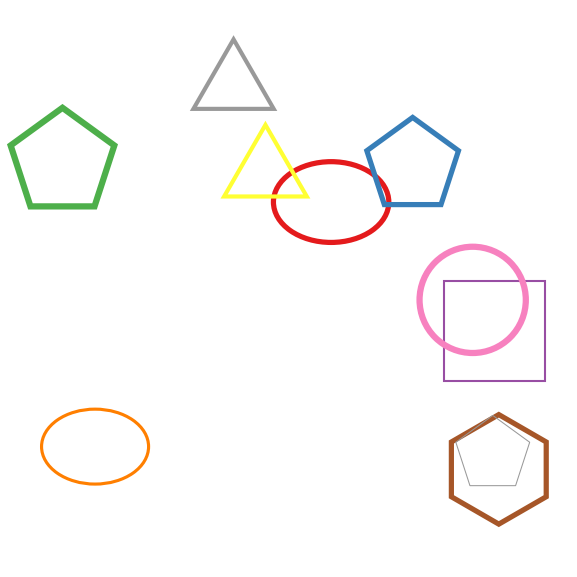[{"shape": "oval", "thickness": 2.5, "radius": 0.5, "center": [0.573, 0.649]}, {"shape": "pentagon", "thickness": 2.5, "radius": 0.42, "center": [0.715, 0.712]}, {"shape": "pentagon", "thickness": 3, "radius": 0.47, "center": [0.108, 0.718]}, {"shape": "square", "thickness": 1, "radius": 0.43, "center": [0.856, 0.426]}, {"shape": "oval", "thickness": 1.5, "radius": 0.46, "center": [0.165, 0.226]}, {"shape": "triangle", "thickness": 2, "radius": 0.41, "center": [0.46, 0.7]}, {"shape": "hexagon", "thickness": 2.5, "radius": 0.47, "center": [0.864, 0.186]}, {"shape": "circle", "thickness": 3, "radius": 0.46, "center": [0.818, 0.48]}, {"shape": "triangle", "thickness": 2, "radius": 0.4, "center": [0.404, 0.851]}, {"shape": "pentagon", "thickness": 0.5, "radius": 0.34, "center": [0.853, 0.213]}]